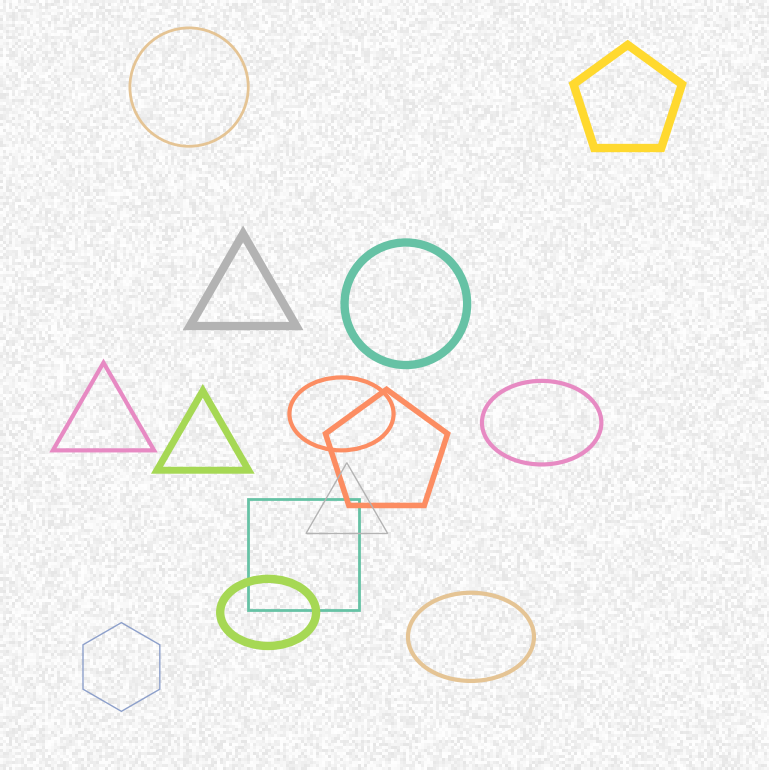[{"shape": "circle", "thickness": 3, "radius": 0.4, "center": [0.527, 0.606]}, {"shape": "square", "thickness": 1, "radius": 0.36, "center": [0.394, 0.28]}, {"shape": "pentagon", "thickness": 2, "radius": 0.42, "center": [0.502, 0.411]}, {"shape": "oval", "thickness": 1.5, "radius": 0.34, "center": [0.444, 0.462]}, {"shape": "hexagon", "thickness": 0.5, "radius": 0.29, "center": [0.158, 0.134]}, {"shape": "oval", "thickness": 1.5, "radius": 0.39, "center": [0.703, 0.451]}, {"shape": "triangle", "thickness": 1.5, "radius": 0.38, "center": [0.134, 0.453]}, {"shape": "oval", "thickness": 3, "radius": 0.31, "center": [0.348, 0.205]}, {"shape": "triangle", "thickness": 2.5, "radius": 0.34, "center": [0.263, 0.424]}, {"shape": "pentagon", "thickness": 3, "radius": 0.37, "center": [0.815, 0.868]}, {"shape": "oval", "thickness": 1.5, "radius": 0.41, "center": [0.612, 0.173]}, {"shape": "circle", "thickness": 1, "radius": 0.38, "center": [0.246, 0.887]}, {"shape": "triangle", "thickness": 3, "radius": 0.4, "center": [0.316, 0.616]}, {"shape": "triangle", "thickness": 0.5, "radius": 0.31, "center": [0.45, 0.338]}]